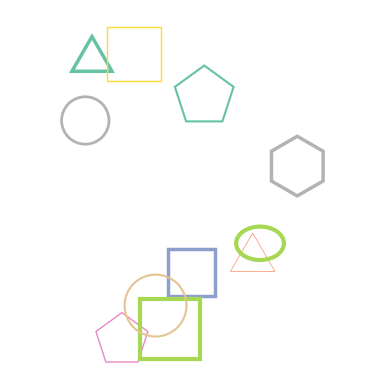[{"shape": "triangle", "thickness": 2.5, "radius": 0.3, "center": [0.239, 0.845]}, {"shape": "pentagon", "thickness": 1.5, "radius": 0.4, "center": [0.531, 0.75]}, {"shape": "triangle", "thickness": 0.5, "radius": 0.33, "center": [0.656, 0.328]}, {"shape": "square", "thickness": 2.5, "radius": 0.3, "center": [0.498, 0.291]}, {"shape": "pentagon", "thickness": 1, "radius": 0.35, "center": [0.317, 0.117]}, {"shape": "oval", "thickness": 3, "radius": 0.31, "center": [0.675, 0.368]}, {"shape": "square", "thickness": 3, "radius": 0.39, "center": [0.443, 0.145]}, {"shape": "square", "thickness": 1, "radius": 0.35, "center": [0.348, 0.86]}, {"shape": "circle", "thickness": 1.5, "radius": 0.4, "center": [0.404, 0.206]}, {"shape": "hexagon", "thickness": 2.5, "radius": 0.39, "center": [0.772, 0.569]}, {"shape": "circle", "thickness": 2, "radius": 0.31, "center": [0.222, 0.687]}]